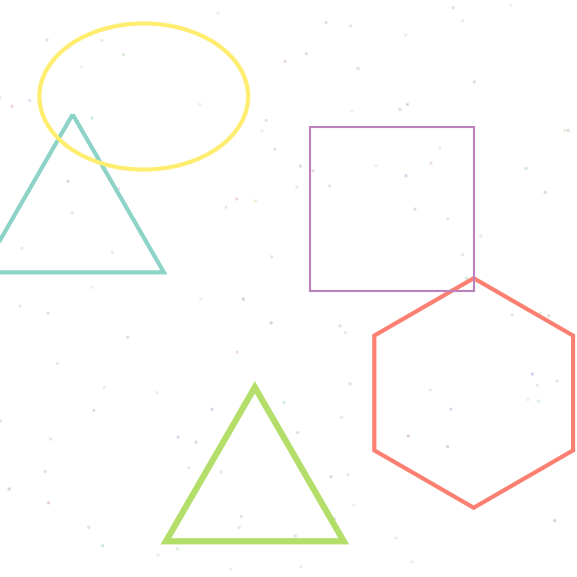[{"shape": "triangle", "thickness": 2, "radius": 0.91, "center": [0.126, 0.619]}, {"shape": "hexagon", "thickness": 2, "radius": 0.99, "center": [0.82, 0.319]}, {"shape": "triangle", "thickness": 3, "radius": 0.89, "center": [0.441, 0.151]}, {"shape": "square", "thickness": 1, "radius": 0.71, "center": [0.679, 0.638]}, {"shape": "oval", "thickness": 2, "radius": 0.9, "center": [0.249, 0.832]}]